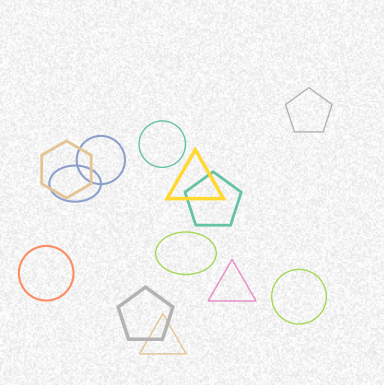[{"shape": "pentagon", "thickness": 2, "radius": 0.38, "center": [0.554, 0.477]}, {"shape": "circle", "thickness": 1, "radius": 0.3, "center": [0.422, 0.626]}, {"shape": "circle", "thickness": 1.5, "radius": 0.35, "center": [0.12, 0.29]}, {"shape": "circle", "thickness": 1.5, "radius": 0.31, "center": [0.262, 0.584]}, {"shape": "oval", "thickness": 1.5, "radius": 0.34, "center": [0.195, 0.523]}, {"shape": "triangle", "thickness": 1, "radius": 0.36, "center": [0.603, 0.254]}, {"shape": "circle", "thickness": 1, "radius": 0.35, "center": [0.777, 0.229]}, {"shape": "oval", "thickness": 1, "radius": 0.39, "center": [0.483, 0.342]}, {"shape": "triangle", "thickness": 2.5, "radius": 0.42, "center": [0.507, 0.526]}, {"shape": "triangle", "thickness": 1, "radius": 0.35, "center": [0.423, 0.116]}, {"shape": "hexagon", "thickness": 2, "radius": 0.37, "center": [0.173, 0.56]}, {"shape": "pentagon", "thickness": 1, "radius": 0.32, "center": [0.802, 0.709]}, {"shape": "pentagon", "thickness": 2.5, "radius": 0.37, "center": [0.378, 0.179]}]